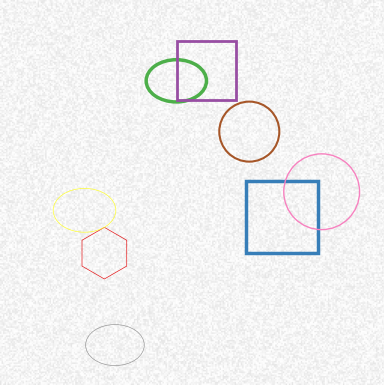[{"shape": "hexagon", "thickness": 0.5, "radius": 0.34, "center": [0.271, 0.342]}, {"shape": "square", "thickness": 2.5, "radius": 0.47, "center": [0.733, 0.436]}, {"shape": "oval", "thickness": 2.5, "radius": 0.39, "center": [0.458, 0.79]}, {"shape": "square", "thickness": 2, "radius": 0.38, "center": [0.537, 0.817]}, {"shape": "oval", "thickness": 0.5, "radius": 0.41, "center": [0.22, 0.454]}, {"shape": "circle", "thickness": 1.5, "radius": 0.39, "center": [0.648, 0.658]}, {"shape": "circle", "thickness": 1, "radius": 0.49, "center": [0.835, 0.502]}, {"shape": "oval", "thickness": 0.5, "radius": 0.38, "center": [0.299, 0.104]}]